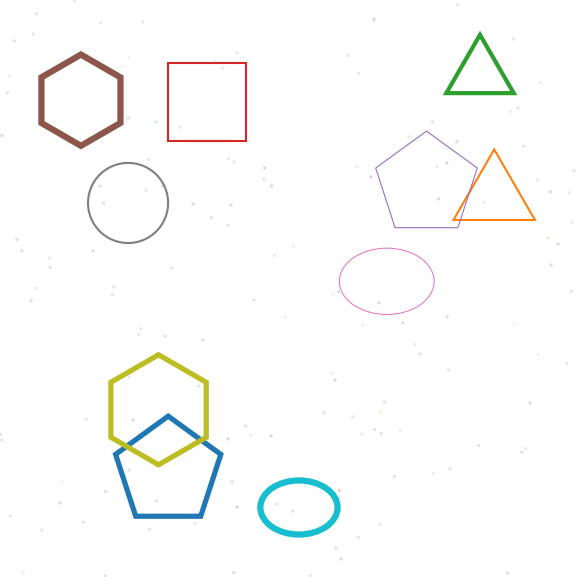[{"shape": "pentagon", "thickness": 2.5, "radius": 0.48, "center": [0.291, 0.183]}, {"shape": "triangle", "thickness": 1, "radius": 0.41, "center": [0.856, 0.659]}, {"shape": "triangle", "thickness": 2, "radius": 0.34, "center": [0.831, 0.872]}, {"shape": "square", "thickness": 1, "radius": 0.34, "center": [0.359, 0.823]}, {"shape": "pentagon", "thickness": 0.5, "radius": 0.46, "center": [0.739, 0.68]}, {"shape": "hexagon", "thickness": 3, "radius": 0.4, "center": [0.14, 0.826]}, {"shape": "oval", "thickness": 0.5, "radius": 0.41, "center": [0.67, 0.512]}, {"shape": "circle", "thickness": 1, "radius": 0.35, "center": [0.222, 0.648]}, {"shape": "hexagon", "thickness": 2.5, "radius": 0.48, "center": [0.275, 0.29]}, {"shape": "oval", "thickness": 3, "radius": 0.33, "center": [0.518, 0.12]}]